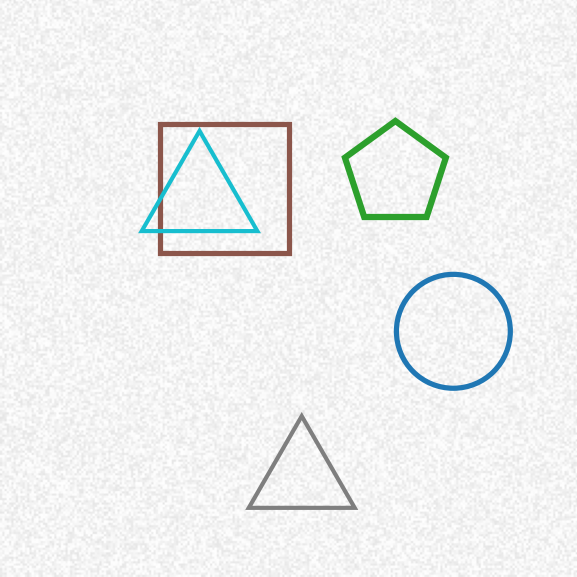[{"shape": "circle", "thickness": 2.5, "radius": 0.49, "center": [0.785, 0.425]}, {"shape": "pentagon", "thickness": 3, "radius": 0.46, "center": [0.685, 0.698]}, {"shape": "square", "thickness": 2.5, "radius": 0.56, "center": [0.389, 0.672]}, {"shape": "triangle", "thickness": 2, "radius": 0.53, "center": [0.522, 0.173]}, {"shape": "triangle", "thickness": 2, "radius": 0.58, "center": [0.346, 0.657]}]